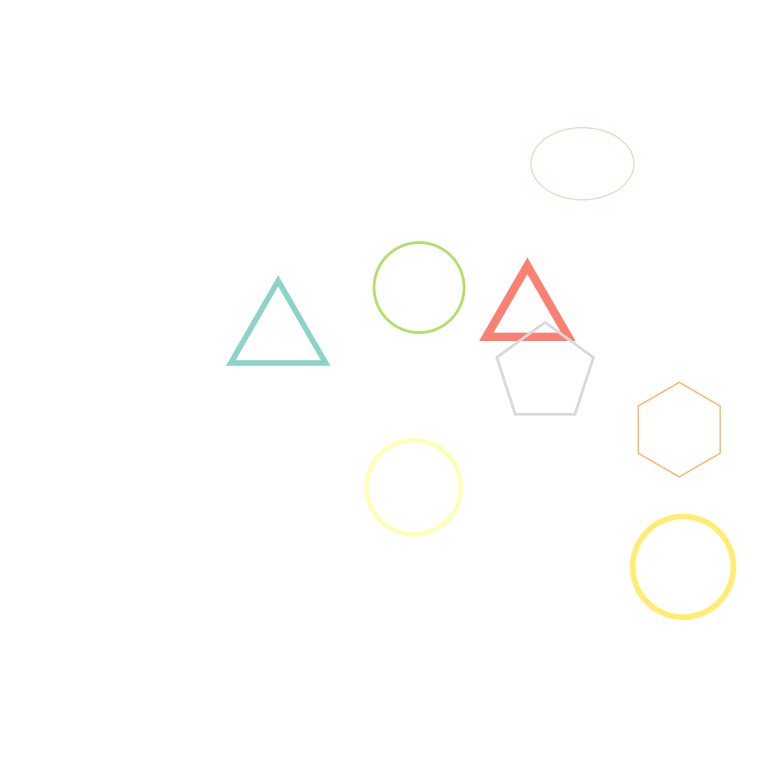[{"shape": "triangle", "thickness": 2, "radius": 0.36, "center": [0.361, 0.564]}, {"shape": "circle", "thickness": 1.5, "radius": 0.31, "center": [0.537, 0.367]}, {"shape": "triangle", "thickness": 3, "radius": 0.31, "center": [0.685, 0.593]}, {"shape": "hexagon", "thickness": 0.5, "radius": 0.31, "center": [0.882, 0.442]}, {"shape": "circle", "thickness": 1, "radius": 0.29, "center": [0.544, 0.627]}, {"shape": "pentagon", "thickness": 1, "radius": 0.33, "center": [0.708, 0.515]}, {"shape": "oval", "thickness": 0.5, "radius": 0.33, "center": [0.756, 0.787]}, {"shape": "circle", "thickness": 2, "radius": 0.33, "center": [0.887, 0.264]}]